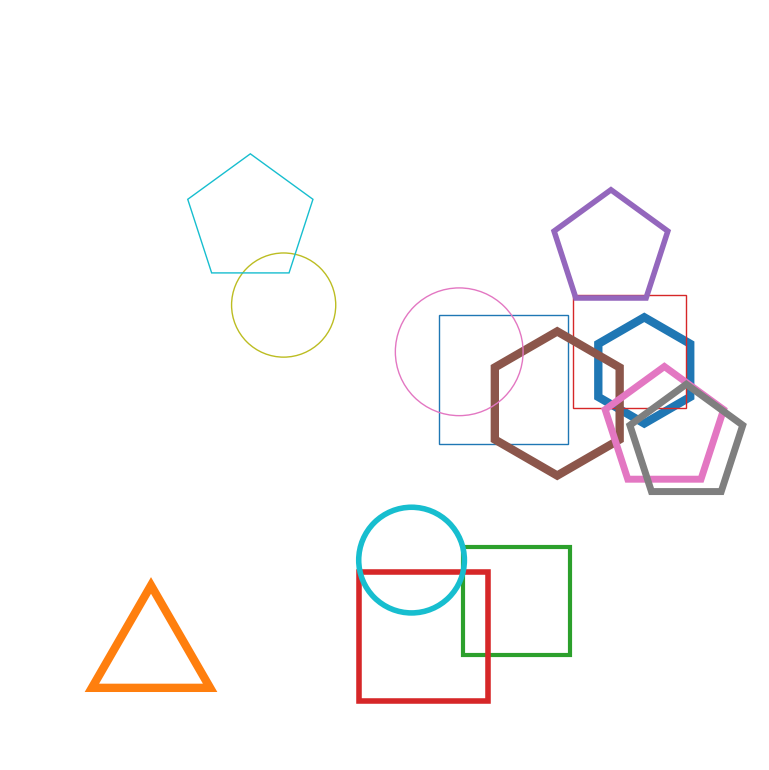[{"shape": "square", "thickness": 0.5, "radius": 0.42, "center": [0.654, 0.507]}, {"shape": "hexagon", "thickness": 3, "radius": 0.34, "center": [0.837, 0.519]}, {"shape": "triangle", "thickness": 3, "radius": 0.44, "center": [0.196, 0.151]}, {"shape": "square", "thickness": 1.5, "radius": 0.35, "center": [0.671, 0.22]}, {"shape": "square", "thickness": 2, "radius": 0.42, "center": [0.55, 0.173]}, {"shape": "square", "thickness": 0.5, "radius": 0.37, "center": [0.817, 0.544]}, {"shape": "pentagon", "thickness": 2, "radius": 0.39, "center": [0.793, 0.676]}, {"shape": "hexagon", "thickness": 3, "radius": 0.47, "center": [0.724, 0.476]}, {"shape": "pentagon", "thickness": 2.5, "radius": 0.4, "center": [0.863, 0.443]}, {"shape": "circle", "thickness": 0.5, "radius": 0.41, "center": [0.596, 0.543]}, {"shape": "pentagon", "thickness": 2.5, "radius": 0.39, "center": [0.891, 0.424]}, {"shape": "circle", "thickness": 0.5, "radius": 0.34, "center": [0.368, 0.604]}, {"shape": "circle", "thickness": 2, "radius": 0.34, "center": [0.534, 0.273]}, {"shape": "pentagon", "thickness": 0.5, "radius": 0.43, "center": [0.325, 0.715]}]